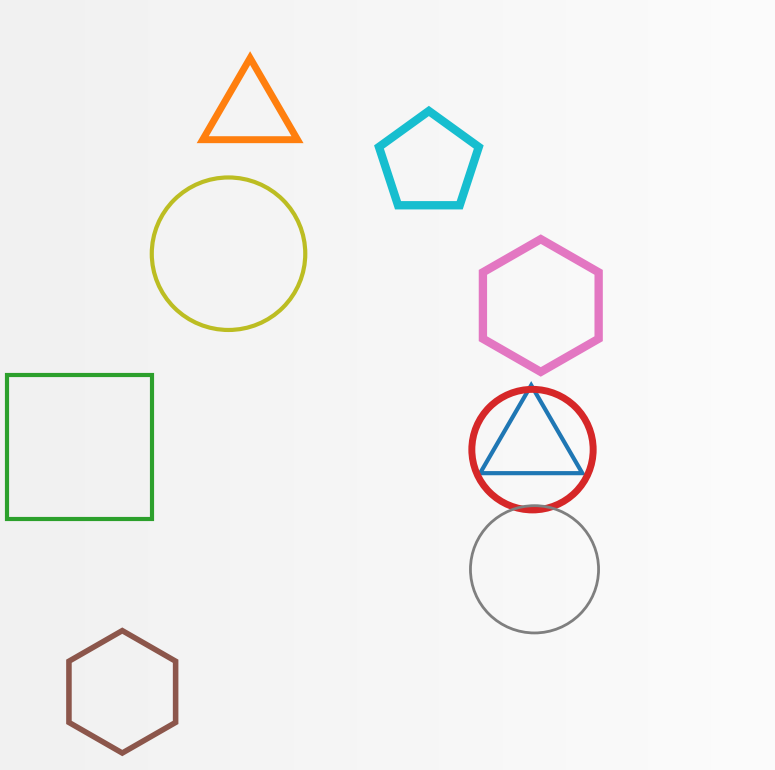[{"shape": "triangle", "thickness": 1.5, "radius": 0.38, "center": [0.685, 0.424]}, {"shape": "triangle", "thickness": 2.5, "radius": 0.35, "center": [0.323, 0.854]}, {"shape": "square", "thickness": 1.5, "radius": 0.47, "center": [0.103, 0.419]}, {"shape": "circle", "thickness": 2.5, "radius": 0.39, "center": [0.687, 0.416]}, {"shape": "hexagon", "thickness": 2, "radius": 0.4, "center": [0.158, 0.102]}, {"shape": "hexagon", "thickness": 3, "radius": 0.43, "center": [0.698, 0.603]}, {"shape": "circle", "thickness": 1, "radius": 0.41, "center": [0.69, 0.261]}, {"shape": "circle", "thickness": 1.5, "radius": 0.5, "center": [0.295, 0.67]}, {"shape": "pentagon", "thickness": 3, "radius": 0.34, "center": [0.553, 0.788]}]